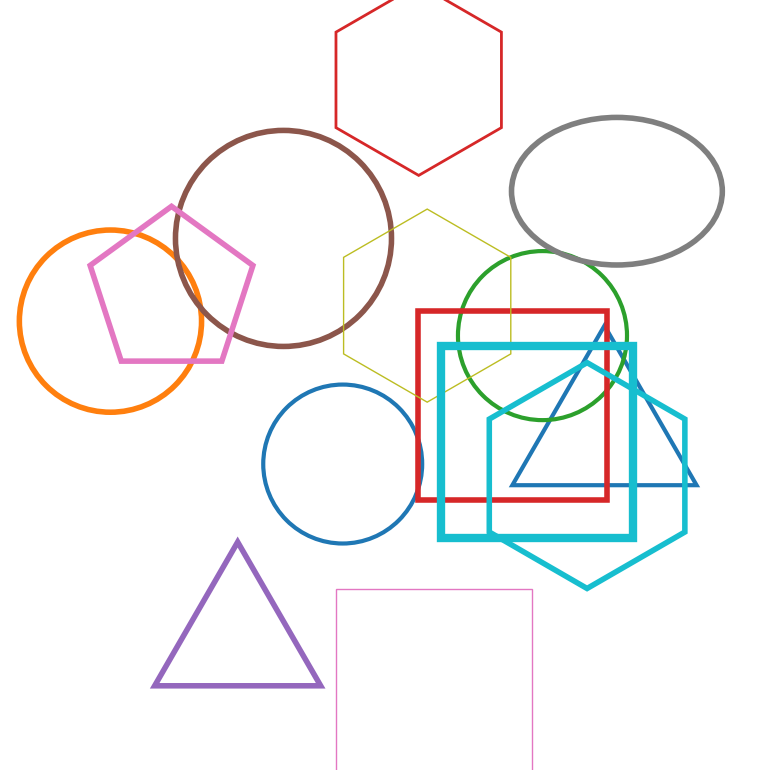[{"shape": "triangle", "thickness": 1.5, "radius": 0.69, "center": [0.785, 0.439]}, {"shape": "circle", "thickness": 1.5, "radius": 0.52, "center": [0.445, 0.397]}, {"shape": "circle", "thickness": 2, "radius": 0.59, "center": [0.143, 0.583]}, {"shape": "circle", "thickness": 1.5, "radius": 0.55, "center": [0.705, 0.564]}, {"shape": "square", "thickness": 2, "radius": 0.62, "center": [0.666, 0.474]}, {"shape": "hexagon", "thickness": 1, "radius": 0.62, "center": [0.544, 0.896]}, {"shape": "triangle", "thickness": 2, "radius": 0.62, "center": [0.309, 0.172]}, {"shape": "circle", "thickness": 2, "radius": 0.7, "center": [0.368, 0.69]}, {"shape": "square", "thickness": 0.5, "radius": 0.64, "center": [0.564, 0.107]}, {"shape": "pentagon", "thickness": 2, "radius": 0.56, "center": [0.223, 0.621]}, {"shape": "oval", "thickness": 2, "radius": 0.68, "center": [0.801, 0.752]}, {"shape": "hexagon", "thickness": 0.5, "radius": 0.63, "center": [0.555, 0.603]}, {"shape": "square", "thickness": 3, "radius": 0.62, "center": [0.698, 0.426]}, {"shape": "hexagon", "thickness": 2, "radius": 0.73, "center": [0.762, 0.382]}]